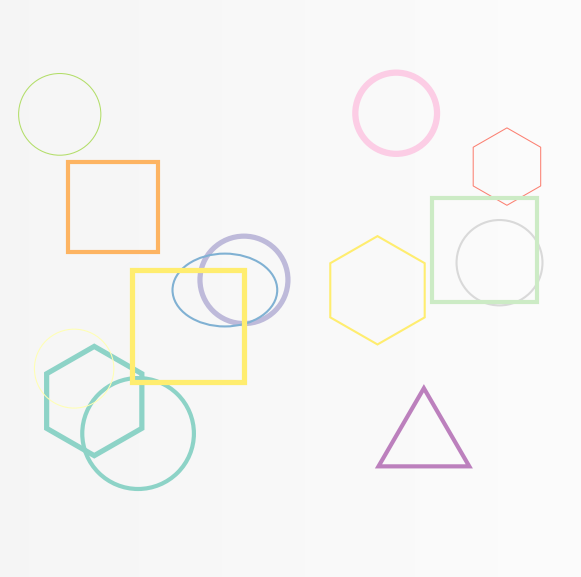[{"shape": "circle", "thickness": 2, "radius": 0.48, "center": [0.238, 0.248]}, {"shape": "hexagon", "thickness": 2.5, "radius": 0.47, "center": [0.162, 0.305]}, {"shape": "circle", "thickness": 0.5, "radius": 0.34, "center": [0.128, 0.361]}, {"shape": "circle", "thickness": 2.5, "radius": 0.38, "center": [0.42, 0.515]}, {"shape": "hexagon", "thickness": 0.5, "radius": 0.34, "center": [0.872, 0.711]}, {"shape": "oval", "thickness": 1, "radius": 0.45, "center": [0.387, 0.497]}, {"shape": "square", "thickness": 2, "radius": 0.39, "center": [0.194, 0.641]}, {"shape": "circle", "thickness": 0.5, "radius": 0.35, "center": [0.103, 0.801]}, {"shape": "circle", "thickness": 3, "radius": 0.35, "center": [0.682, 0.803]}, {"shape": "circle", "thickness": 1, "radius": 0.37, "center": [0.859, 0.544]}, {"shape": "triangle", "thickness": 2, "radius": 0.45, "center": [0.729, 0.237]}, {"shape": "square", "thickness": 2, "radius": 0.45, "center": [0.834, 0.566]}, {"shape": "square", "thickness": 2.5, "radius": 0.48, "center": [0.324, 0.435]}, {"shape": "hexagon", "thickness": 1, "radius": 0.47, "center": [0.649, 0.496]}]